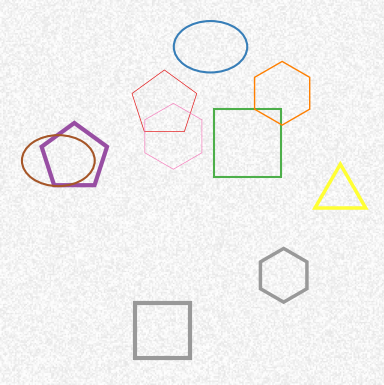[{"shape": "pentagon", "thickness": 0.5, "radius": 0.44, "center": [0.427, 0.73]}, {"shape": "oval", "thickness": 1.5, "radius": 0.48, "center": [0.547, 0.879]}, {"shape": "square", "thickness": 1.5, "radius": 0.44, "center": [0.643, 0.629]}, {"shape": "pentagon", "thickness": 3, "radius": 0.45, "center": [0.193, 0.591]}, {"shape": "hexagon", "thickness": 1, "radius": 0.41, "center": [0.733, 0.758]}, {"shape": "triangle", "thickness": 2.5, "radius": 0.38, "center": [0.884, 0.498]}, {"shape": "oval", "thickness": 1.5, "radius": 0.47, "center": [0.152, 0.583]}, {"shape": "hexagon", "thickness": 0.5, "radius": 0.43, "center": [0.45, 0.646]}, {"shape": "square", "thickness": 3, "radius": 0.36, "center": [0.422, 0.141]}, {"shape": "hexagon", "thickness": 2.5, "radius": 0.35, "center": [0.737, 0.285]}]